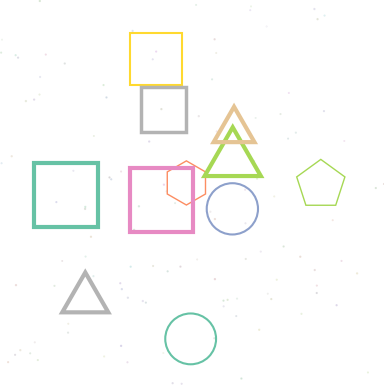[{"shape": "circle", "thickness": 1.5, "radius": 0.33, "center": [0.495, 0.12]}, {"shape": "square", "thickness": 3, "radius": 0.41, "center": [0.172, 0.493]}, {"shape": "hexagon", "thickness": 1, "radius": 0.29, "center": [0.484, 0.525]}, {"shape": "circle", "thickness": 1.5, "radius": 0.33, "center": [0.604, 0.458]}, {"shape": "square", "thickness": 3, "radius": 0.41, "center": [0.42, 0.481]}, {"shape": "triangle", "thickness": 3, "radius": 0.42, "center": [0.604, 0.585]}, {"shape": "pentagon", "thickness": 1, "radius": 0.33, "center": [0.833, 0.52]}, {"shape": "square", "thickness": 1.5, "radius": 0.34, "center": [0.405, 0.846]}, {"shape": "triangle", "thickness": 3, "radius": 0.31, "center": [0.608, 0.661]}, {"shape": "square", "thickness": 2.5, "radius": 0.29, "center": [0.424, 0.715]}, {"shape": "triangle", "thickness": 3, "radius": 0.35, "center": [0.222, 0.223]}]